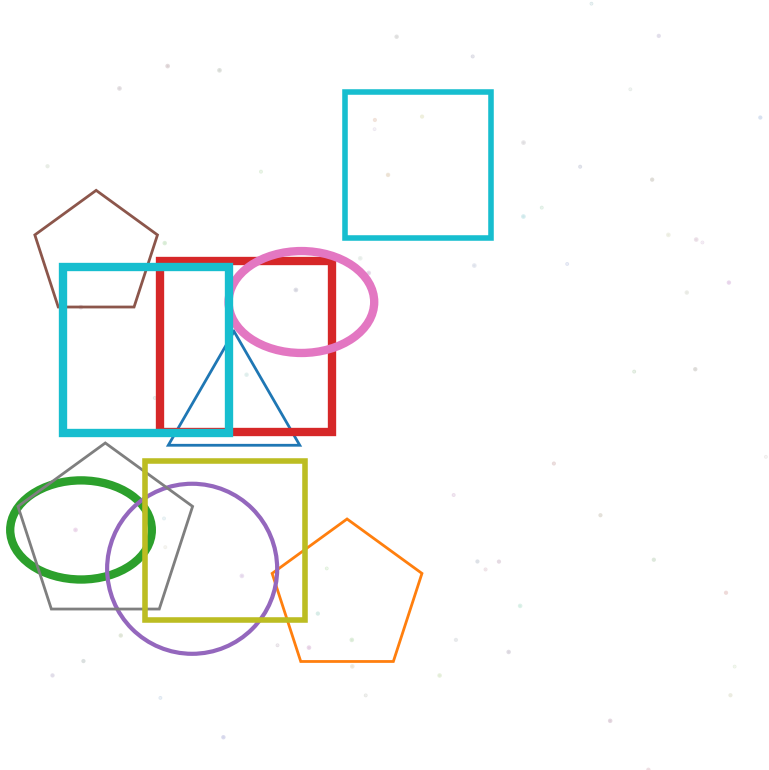[{"shape": "triangle", "thickness": 1, "radius": 0.49, "center": [0.304, 0.471]}, {"shape": "pentagon", "thickness": 1, "radius": 0.51, "center": [0.451, 0.224]}, {"shape": "oval", "thickness": 3, "radius": 0.46, "center": [0.105, 0.312]}, {"shape": "square", "thickness": 3, "radius": 0.56, "center": [0.32, 0.55]}, {"shape": "circle", "thickness": 1.5, "radius": 0.55, "center": [0.25, 0.261]}, {"shape": "pentagon", "thickness": 1, "radius": 0.42, "center": [0.125, 0.669]}, {"shape": "oval", "thickness": 3, "radius": 0.47, "center": [0.391, 0.608]}, {"shape": "pentagon", "thickness": 1, "radius": 0.6, "center": [0.137, 0.305]}, {"shape": "square", "thickness": 2, "radius": 0.52, "center": [0.292, 0.298]}, {"shape": "square", "thickness": 3, "radius": 0.54, "center": [0.19, 0.545]}, {"shape": "square", "thickness": 2, "radius": 0.48, "center": [0.543, 0.786]}]